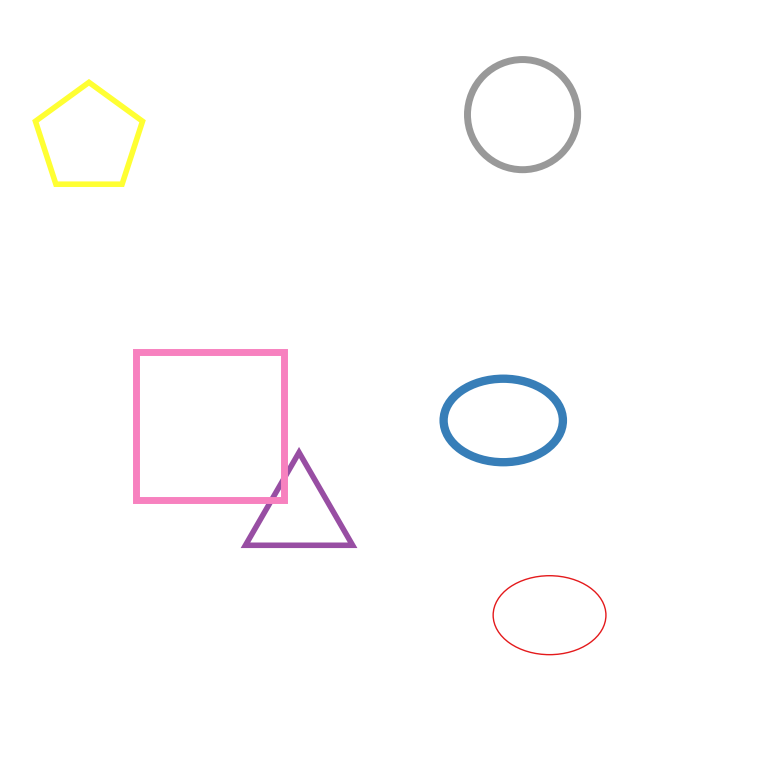[{"shape": "oval", "thickness": 0.5, "radius": 0.37, "center": [0.714, 0.201]}, {"shape": "oval", "thickness": 3, "radius": 0.39, "center": [0.654, 0.454]}, {"shape": "triangle", "thickness": 2, "radius": 0.4, "center": [0.388, 0.332]}, {"shape": "pentagon", "thickness": 2, "radius": 0.37, "center": [0.116, 0.82]}, {"shape": "square", "thickness": 2.5, "radius": 0.48, "center": [0.273, 0.447]}, {"shape": "circle", "thickness": 2.5, "radius": 0.36, "center": [0.679, 0.851]}]